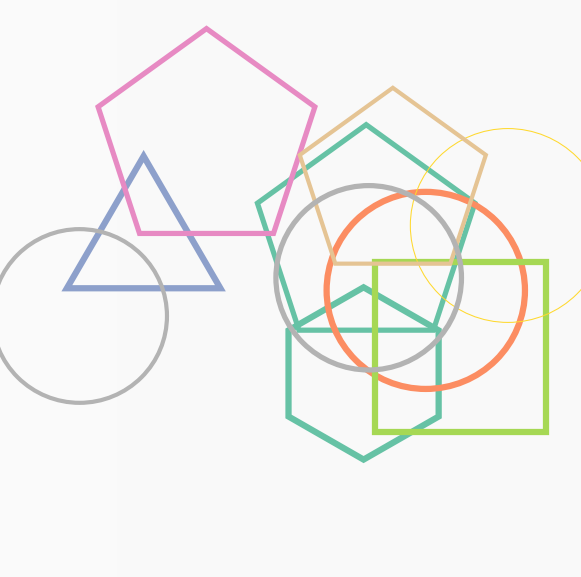[{"shape": "pentagon", "thickness": 2.5, "radius": 0.98, "center": [0.63, 0.587]}, {"shape": "hexagon", "thickness": 3, "radius": 0.75, "center": [0.626, 0.352]}, {"shape": "circle", "thickness": 3, "radius": 0.85, "center": [0.733, 0.496]}, {"shape": "triangle", "thickness": 3, "radius": 0.76, "center": [0.247, 0.576]}, {"shape": "pentagon", "thickness": 2.5, "radius": 0.98, "center": [0.355, 0.754]}, {"shape": "square", "thickness": 3, "radius": 0.73, "center": [0.792, 0.398]}, {"shape": "circle", "thickness": 0.5, "radius": 0.84, "center": [0.874, 0.609]}, {"shape": "pentagon", "thickness": 2, "radius": 0.84, "center": [0.676, 0.679]}, {"shape": "circle", "thickness": 2.5, "radius": 0.8, "center": [0.634, 0.518]}, {"shape": "circle", "thickness": 2, "radius": 0.75, "center": [0.137, 0.452]}]